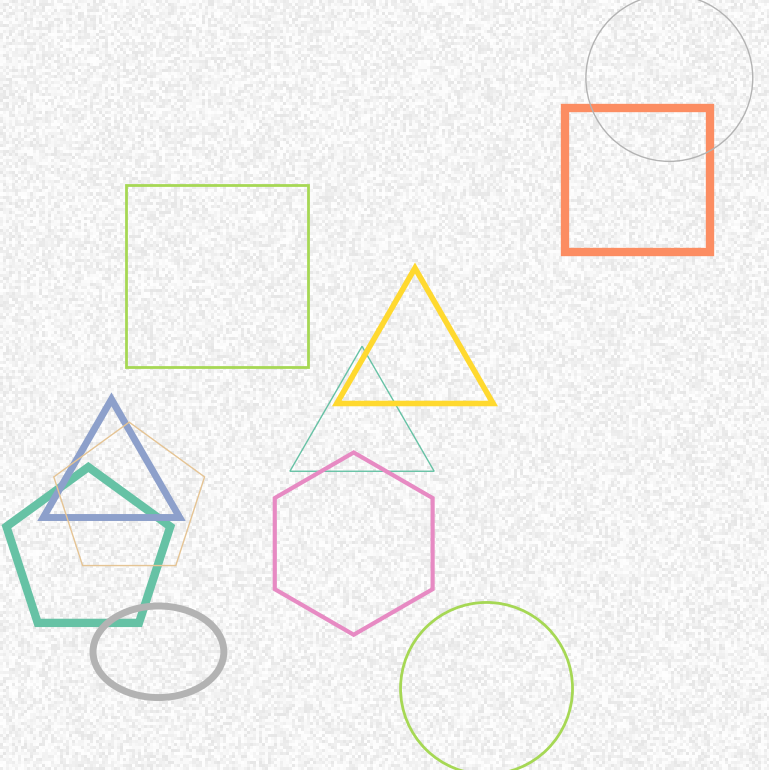[{"shape": "triangle", "thickness": 0.5, "radius": 0.54, "center": [0.47, 0.442]}, {"shape": "pentagon", "thickness": 3, "radius": 0.56, "center": [0.115, 0.282]}, {"shape": "square", "thickness": 3, "radius": 0.47, "center": [0.828, 0.766]}, {"shape": "triangle", "thickness": 2.5, "radius": 0.51, "center": [0.145, 0.379]}, {"shape": "hexagon", "thickness": 1.5, "radius": 0.59, "center": [0.459, 0.294]}, {"shape": "square", "thickness": 1, "radius": 0.59, "center": [0.282, 0.641]}, {"shape": "circle", "thickness": 1, "radius": 0.56, "center": [0.632, 0.106]}, {"shape": "triangle", "thickness": 2, "radius": 0.59, "center": [0.539, 0.535]}, {"shape": "pentagon", "thickness": 0.5, "radius": 0.51, "center": [0.168, 0.349]}, {"shape": "oval", "thickness": 2.5, "radius": 0.42, "center": [0.206, 0.154]}, {"shape": "circle", "thickness": 0.5, "radius": 0.54, "center": [0.869, 0.899]}]